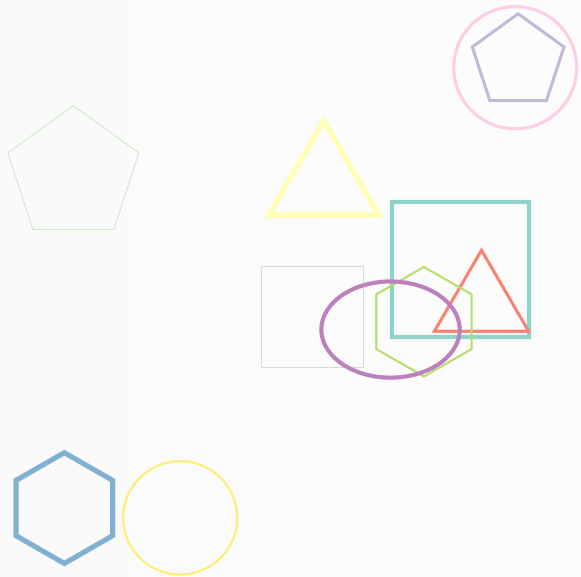[{"shape": "square", "thickness": 2, "radius": 0.59, "center": [0.792, 0.533]}, {"shape": "triangle", "thickness": 2.5, "radius": 0.55, "center": [0.557, 0.681]}, {"shape": "pentagon", "thickness": 1.5, "radius": 0.41, "center": [0.891, 0.892]}, {"shape": "triangle", "thickness": 1.5, "radius": 0.47, "center": [0.828, 0.472]}, {"shape": "hexagon", "thickness": 2.5, "radius": 0.48, "center": [0.111, 0.119]}, {"shape": "hexagon", "thickness": 1, "radius": 0.47, "center": [0.729, 0.442]}, {"shape": "circle", "thickness": 1.5, "radius": 0.53, "center": [0.886, 0.882]}, {"shape": "square", "thickness": 0.5, "radius": 0.44, "center": [0.536, 0.451]}, {"shape": "oval", "thickness": 2, "radius": 0.59, "center": [0.672, 0.428]}, {"shape": "pentagon", "thickness": 0.5, "radius": 0.59, "center": [0.126, 0.698]}, {"shape": "circle", "thickness": 1, "radius": 0.49, "center": [0.31, 0.102]}]